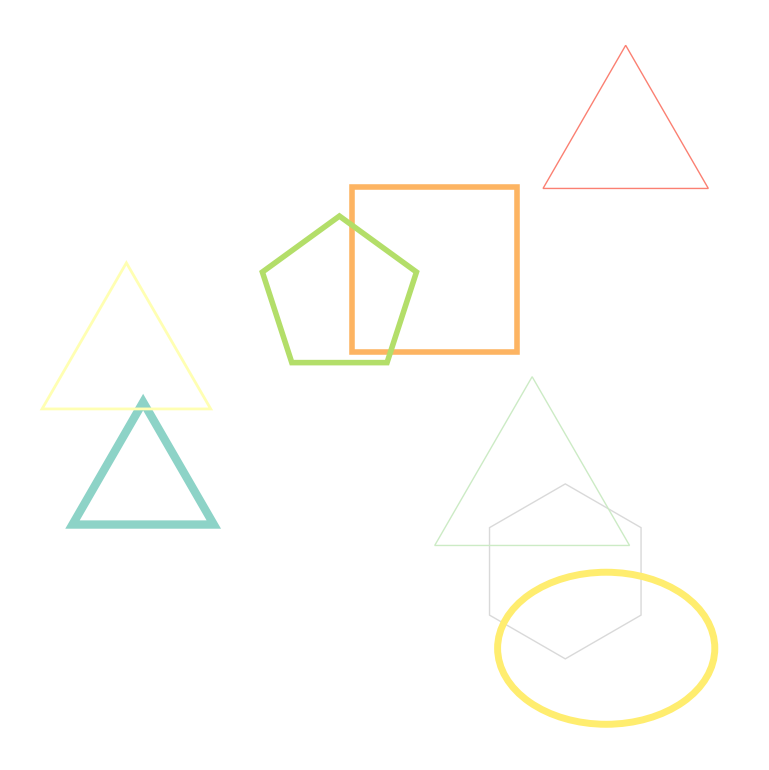[{"shape": "triangle", "thickness": 3, "radius": 0.53, "center": [0.186, 0.372]}, {"shape": "triangle", "thickness": 1, "radius": 0.63, "center": [0.164, 0.532]}, {"shape": "triangle", "thickness": 0.5, "radius": 0.62, "center": [0.813, 0.817]}, {"shape": "square", "thickness": 2, "radius": 0.54, "center": [0.564, 0.65]}, {"shape": "pentagon", "thickness": 2, "radius": 0.53, "center": [0.441, 0.614]}, {"shape": "hexagon", "thickness": 0.5, "radius": 0.57, "center": [0.734, 0.258]}, {"shape": "triangle", "thickness": 0.5, "radius": 0.73, "center": [0.691, 0.365]}, {"shape": "oval", "thickness": 2.5, "radius": 0.71, "center": [0.787, 0.158]}]